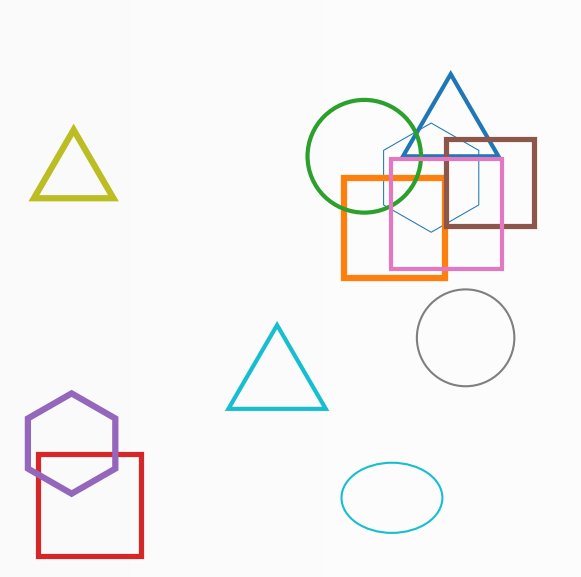[{"shape": "hexagon", "thickness": 0.5, "radius": 0.47, "center": [0.742, 0.692]}, {"shape": "triangle", "thickness": 2, "radius": 0.47, "center": [0.775, 0.776]}, {"shape": "square", "thickness": 3, "radius": 0.43, "center": [0.678, 0.604]}, {"shape": "circle", "thickness": 2, "radius": 0.49, "center": [0.627, 0.729]}, {"shape": "square", "thickness": 2.5, "radius": 0.44, "center": [0.154, 0.125]}, {"shape": "hexagon", "thickness": 3, "radius": 0.43, "center": [0.123, 0.231]}, {"shape": "square", "thickness": 2.5, "radius": 0.38, "center": [0.843, 0.683]}, {"shape": "square", "thickness": 2, "radius": 0.48, "center": [0.768, 0.628]}, {"shape": "circle", "thickness": 1, "radius": 0.42, "center": [0.801, 0.414]}, {"shape": "triangle", "thickness": 3, "radius": 0.39, "center": [0.127, 0.695]}, {"shape": "triangle", "thickness": 2, "radius": 0.48, "center": [0.477, 0.34]}, {"shape": "oval", "thickness": 1, "radius": 0.43, "center": [0.674, 0.137]}]